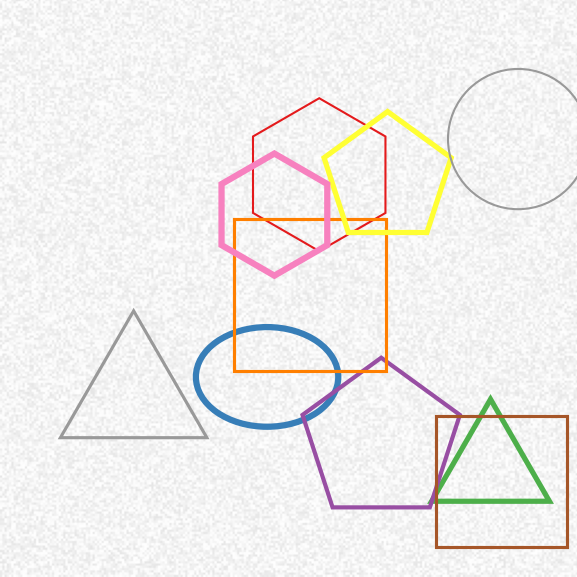[{"shape": "hexagon", "thickness": 1, "radius": 0.66, "center": [0.553, 0.697]}, {"shape": "oval", "thickness": 3, "radius": 0.62, "center": [0.462, 0.346]}, {"shape": "triangle", "thickness": 2.5, "radius": 0.59, "center": [0.849, 0.19]}, {"shape": "pentagon", "thickness": 2, "radius": 0.72, "center": [0.66, 0.236]}, {"shape": "square", "thickness": 1.5, "radius": 0.66, "center": [0.537, 0.489]}, {"shape": "pentagon", "thickness": 2.5, "radius": 0.58, "center": [0.671, 0.69]}, {"shape": "square", "thickness": 1.5, "radius": 0.56, "center": [0.868, 0.165]}, {"shape": "hexagon", "thickness": 3, "radius": 0.53, "center": [0.475, 0.628]}, {"shape": "triangle", "thickness": 1.5, "radius": 0.73, "center": [0.231, 0.314]}, {"shape": "circle", "thickness": 1, "radius": 0.61, "center": [0.897, 0.758]}]